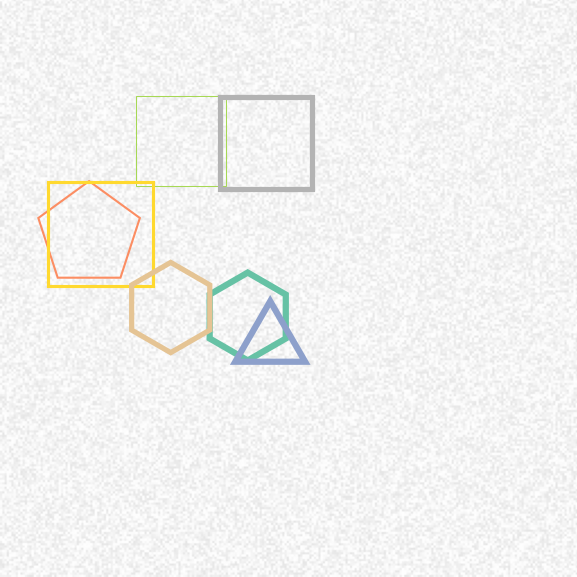[{"shape": "hexagon", "thickness": 3, "radius": 0.38, "center": [0.429, 0.451]}, {"shape": "pentagon", "thickness": 1, "radius": 0.46, "center": [0.154, 0.593]}, {"shape": "triangle", "thickness": 3, "radius": 0.35, "center": [0.468, 0.408]}, {"shape": "square", "thickness": 0.5, "radius": 0.39, "center": [0.313, 0.755]}, {"shape": "square", "thickness": 1.5, "radius": 0.45, "center": [0.174, 0.594]}, {"shape": "hexagon", "thickness": 2.5, "radius": 0.39, "center": [0.296, 0.467]}, {"shape": "square", "thickness": 2.5, "radius": 0.4, "center": [0.46, 0.751]}]